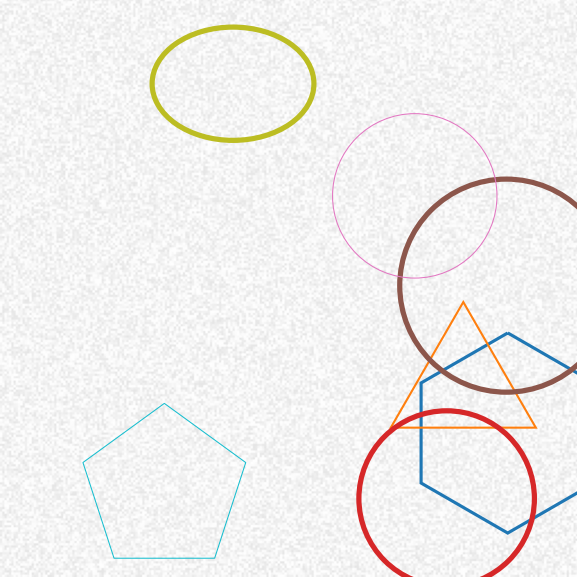[{"shape": "hexagon", "thickness": 1.5, "radius": 0.87, "center": [0.879, 0.249]}, {"shape": "triangle", "thickness": 1, "radius": 0.72, "center": [0.802, 0.331]}, {"shape": "circle", "thickness": 2.5, "radius": 0.76, "center": [0.773, 0.136]}, {"shape": "circle", "thickness": 2.5, "radius": 0.92, "center": [0.877, 0.505]}, {"shape": "circle", "thickness": 0.5, "radius": 0.71, "center": [0.718, 0.66]}, {"shape": "oval", "thickness": 2.5, "radius": 0.7, "center": [0.403, 0.854]}, {"shape": "pentagon", "thickness": 0.5, "radius": 0.74, "center": [0.285, 0.152]}]